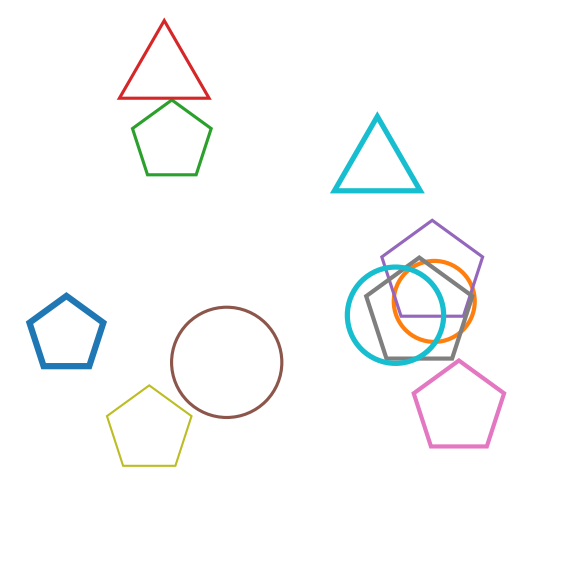[{"shape": "pentagon", "thickness": 3, "radius": 0.34, "center": [0.115, 0.419]}, {"shape": "circle", "thickness": 2, "radius": 0.35, "center": [0.752, 0.477]}, {"shape": "pentagon", "thickness": 1.5, "radius": 0.36, "center": [0.298, 0.754]}, {"shape": "triangle", "thickness": 1.5, "radius": 0.45, "center": [0.284, 0.874]}, {"shape": "pentagon", "thickness": 1.5, "radius": 0.46, "center": [0.748, 0.526]}, {"shape": "circle", "thickness": 1.5, "radius": 0.48, "center": [0.393, 0.372]}, {"shape": "pentagon", "thickness": 2, "radius": 0.41, "center": [0.795, 0.293]}, {"shape": "pentagon", "thickness": 2, "radius": 0.48, "center": [0.726, 0.456]}, {"shape": "pentagon", "thickness": 1, "radius": 0.38, "center": [0.258, 0.255]}, {"shape": "triangle", "thickness": 2.5, "radius": 0.43, "center": [0.653, 0.712]}, {"shape": "circle", "thickness": 2.5, "radius": 0.42, "center": [0.685, 0.453]}]